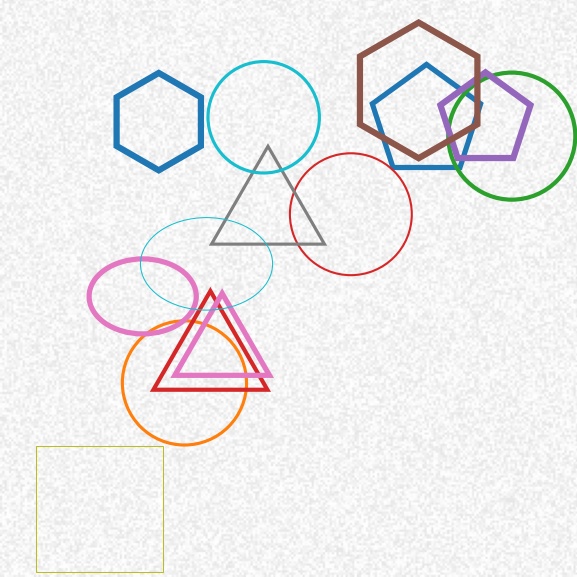[{"shape": "hexagon", "thickness": 3, "radius": 0.42, "center": [0.275, 0.789]}, {"shape": "pentagon", "thickness": 2.5, "radius": 0.49, "center": [0.738, 0.789]}, {"shape": "circle", "thickness": 1.5, "radius": 0.54, "center": [0.319, 0.336]}, {"shape": "circle", "thickness": 2, "radius": 0.55, "center": [0.886, 0.763]}, {"shape": "circle", "thickness": 1, "radius": 0.53, "center": [0.608, 0.628]}, {"shape": "triangle", "thickness": 2, "radius": 0.57, "center": [0.364, 0.381]}, {"shape": "pentagon", "thickness": 3, "radius": 0.41, "center": [0.841, 0.792]}, {"shape": "hexagon", "thickness": 3, "radius": 0.59, "center": [0.725, 0.843]}, {"shape": "triangle", "thickness": 2.5, "radius": 0.47, "center": [0.385, 0.397]}, {"shape": "oval", "thickness": 2.5, "radius": 0.46, "center": [0.247, 0.486]}, {"shape": "triangle", "thickness": 1.5, "radius": 0.56, "center": [0.464, 0.633]}, {"shape": "square", "thickness": 0.5, "radius": 0.55, "center": [0.172, 0.118]}, {"shape": "circle", "thickness": 1.5, "radius": 0.48, "center": [0.457, 0.796]}, {"shape": "oval", "thickness": 0.5, "radius": 0.57, "center": [0.358, 0.542]}]